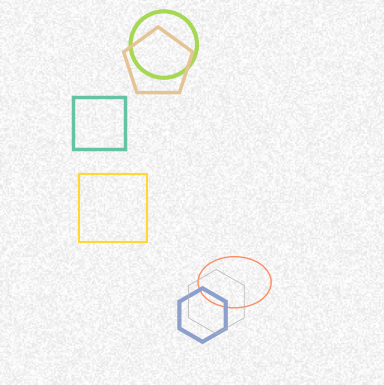[{"shape": "square", "thickness": 2.5, "radius": 0.34, "center": [0.258, 0.68]}, {"shape": "oval", "thickness": 1, "radius": 0.47, "center": [0.609, 0.267]}, {"shape": "hexagon", "thickness": 3, "radius": 0.35, "center": [0.526, 0.182]}, {"shape": "circle", "thickness": 3, "radius": 0.43, "center": [0.425, 0.884]}, {"shape": "square", "thickness": 1.5, "radius": 0.44, "center": [0.294, 0.459]}, {"shape": "pentagon", "thickness": 2.5, "radius": 0.47, "center": [0.411, 0.836]}, {"shape": "hexagon", "thickness": 0.5, "radius": 0.42, "center": [0.562, 0.216]}]